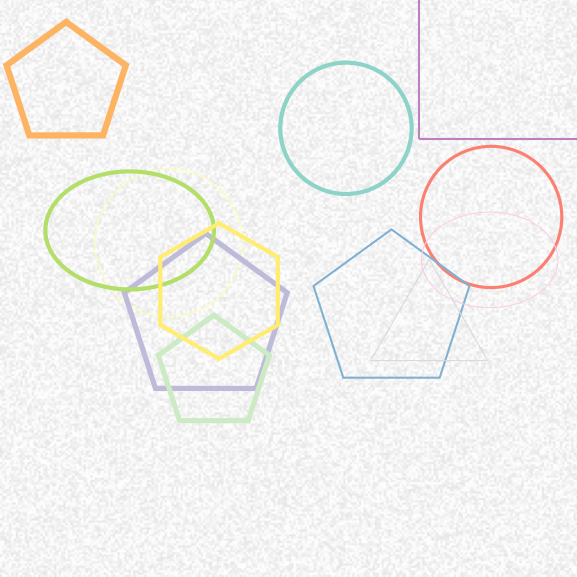[{"shape": "circle", "thickness": 2, "radius": 0.57, "center": [0.599, 0.777]}, {"shape": "circle", "thickness": 0.5, "radius": 0.64, "center": [0.292, 0.578]}, {"shape": "pentagon", "thickness": 2.5, "radius": 0.74, "center": [0.356, 0.447]}, {"shape": "circle", "thickness": 1.5, "radius": 0.61, "center": [0.85, 0.623]}, {"shape": "pentagon", "thickness": 1, "radius": 0.71, "center": [0.678, 0.46]}, {"shape": "pentagon", "thickness": 3, "radius": 0.54, "center": [0.115, 0.853]}, {"shape": "oval", "thickness": 2, "radius": 0.73, "center": [0.224, 0.6]}, {"shape": "oval", "thickness": 0.5, "radius": 0.59, "center": [0.848, 0.549]}, {"shape": "triangle", "thickness": 0.5, "radius": 0.59, "center": [0.743, 0.433]}, {"shape": "square", "thickness": 1, "radius": 0.69, "center": [0.863, 0.897]}, {"shape": "pentagon", "thickness": 2.5, "radius": 0.51, "center": [0.37, 0.353]}, {"shape": "hexagon", "thickness": 2, "radius": 0.59, "center": [0.379, 0.495]}]